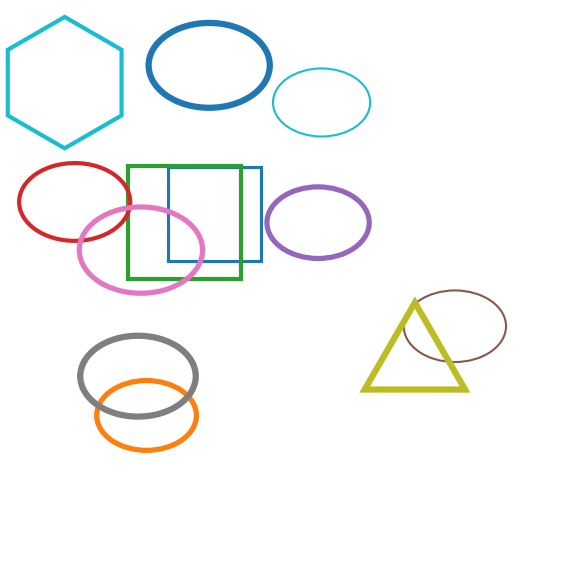[{"shape": "square", "thickness": 1.5, "radius": 0.4, "center": [0.372, 0.629]}, {"shape": "oval", "thickness": 3, "radius": 0.52, "center": [0.362, 0.886]}, {"shape": "oval", "thickness": 2.5, "radius": 0.43, "center": [0.254, 0.28]}, {"shape": "square", "thickness": 2, "radius": 0.49, "center": [0.32, 0.614]}, {"shape": "oval", "thickness": 2, "radius": 0.48, "center": [0.129, 0.649]}, {"shape": "oval", "thickness": 2.5, "radius": 0.44, "center": [0.551, 0.614]}, {"shape": "oval", "thickness": 1, "radius": 0.44, "center": [0.788, 0.434]}, {"shape": "oval", "thickness": 2.5, "radius": 0.53, "center": [0.244, 0.566]}, {"shape": "oval", "thickness": 3, "radius": 0.5, "center": [0.239, 0.348]}, {"shape": "triangle", "thickness": 3, "radius": 0.5, "center": [0.718, 0.375]}, {"shape": "oval", "thickness": 1, "radius": 0.42, "center": [0.557, 0.822]}, {"shape": "hexagon", "thickness": 2, "radius": 0.57, "center": [0.112, 0.856]}]